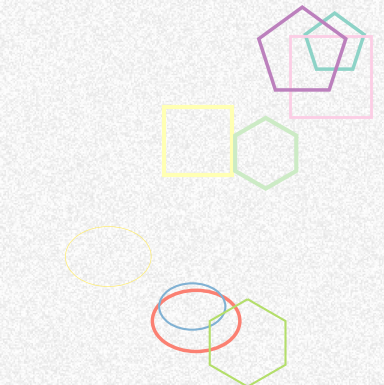[{"shape": "pentagon", "thickness": 2.5, "radius": 0.4, "center": [0.869, 0.885]}, {"shape": "square", "thickness": 3, "radius": 0.44, "center": [0.515, 0.634]}, {"shape": "oval", "thickness": 2.5, "radius": 0.57, "center": [0.509, 0.167]}, {"shape": "oval", "thickness": 1.5, "radius": 0.43, "center": [0.499, 0.204]}, {"shape": "hexagon", "thickness": 1.5, "radius": 0.57, "center": [0.643, 0.109]}, {"shape": "square", "thickness": 2, "radius": 0.52, "center": [0.858, 0.8]}, {"shape": "pentagon", "thickness": 2.5, "radius": 0.59, "center": [0.785, 0.863]}, {"shape": "hexagon", "thickness": 3, "radius": 0.46, "center": [0.69, 0.602]}, {"shape": "oval", "thickness": 0.5, "radius": 0.56, "center": [0.281, 0.334]}]